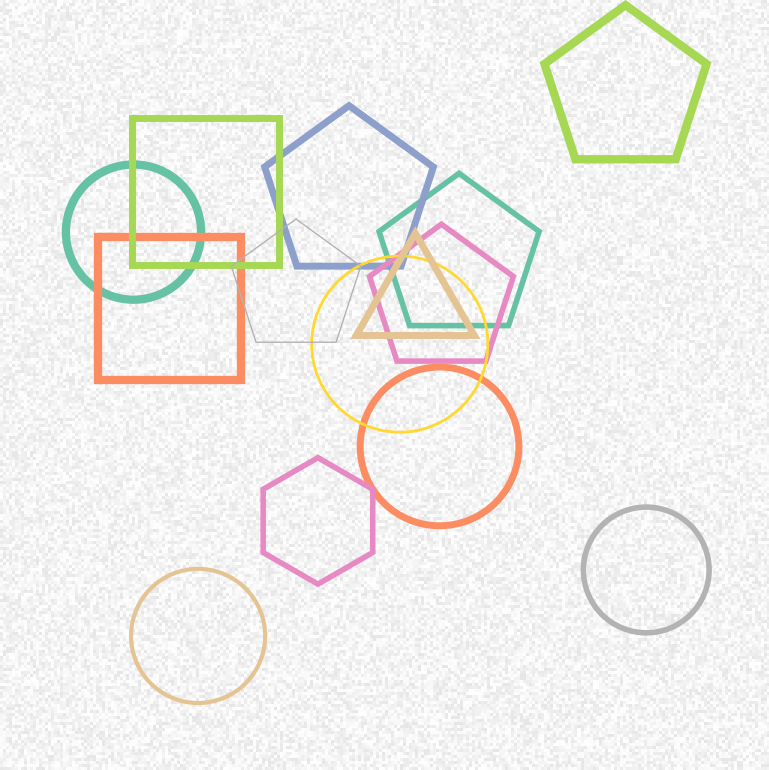[{"shape": "circle", "thickness": 3, "radius": 0.44, "center": [0.173, 0.699]}, {"shape": "pentagon", "thickness": 2, "radius": 0.55, "center": [0.596, 0.666]}, {"shape": "square", "thickness": 3, "radius": 0.46, "center": [0.22, 0.599]}, {"shape": "circle", "thickness": 2.5, "radius": 0.52, "center": [0.571, 0.42]}, {"shape": "pentagon", "thickness": 2.5, "radius": 0.58, "center": [0.453, 0.748]}, {"shape": "hexagon", "thickness": 2, "radius": 0.41, "center": [0.413, 0.324]}, {"shape": "pentagon", "thickness": 2, "radius": 0.49, "center": [0.573, 0.611]}, {"shape": "square", "thickness": 2.5, "radius": 0.48, "center": [0.267, 0.751]}, {"shape": "pentagon", "thickness": 3, "radius": 0.55, "center": [0.812, 0.883]}, {"shape": "circle", "thickness": 1, "radius": 0.57, "center": [0.519, 0.553]}, {"shape": "triangle", "thickness": 2.5, "radius": 0.44, "center": [0.539, 0.609]}, {"shape": "circle", "thickness": 1.5, "radius": 0.44, "center": [0.257, 0.174]}, {"shape": "pentagon", "thickness": 0.5, "radius": 0.44, "center": [0.384, 0.627]}, {"shape": "circle", "thickness": 2, "radius": 0.41, "center": [0.839, 0.26]}]